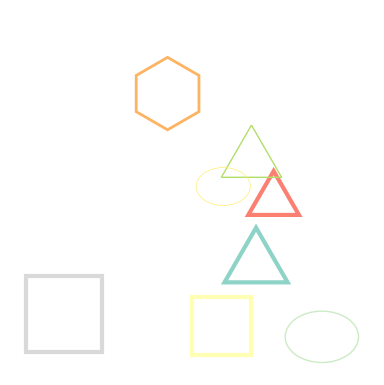[{"shape": "triangle", "thickness": 3, "radius": 0.47, "center": [0.665, 0.314]}, {"shape": "square", "thickness": 3, "radius": 0.38, "center": [0.576, 0.153]}, {"shape": "triangle", "thickness": 3, "radius": 0.38, "center": [0.711, 0.48]}, {"shape": "hexagon", "thickness": 2, "radius": 0.47, "center": [0.435, 0.757]}, {"shape": "triangle", "thickness": 1, "radius": 0.45, "center": [0.653, 0.585]}, {"shape": "square", "thickness": 3, "radius": 0.49, "center": [0.165, 0.185]}, {"shape": "oval", "thickness": 1, "radius": 0.48, "center": [0.836, 0.125]}, {"shape": "oval", "thickness": 0.5, "radius": 0.35, "center": [0.58, 0.516]}]